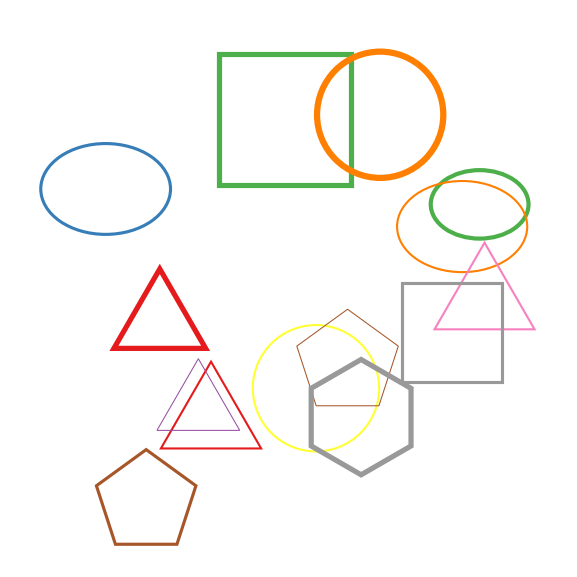[{"shape": "triangle", "thickness": 1, "radius": 0.5, "center": [0.365, 0.273]}, {"shape": "triangle", "thickness": 2.5, "radius": 0.46, "center": [0.277, 0.442]}, {"shape": "oval", "thickness": 1.5, "radius": 0.56, "center": [0.183, 0.672]}, {"shape": "oval", "thickness": 2, "radius": 0.42, "center": [0.831, 0.645]}, {"shape": "square", "thickness": 2.5, "radius": 0.57, "center": [0.493, 0.793]}, {"shape": "triangle", "thickness": 0.5, "radius": 0.41, "center": [0.343, 0.295]}, {"shape": "circle", "thickness": 3, "radius": 0.55, "center": [0.658, 0.8]}, {"shape": "oval", "thickness": 1, "radius": 0.56, "center": [0.8, 0.607]}, {"shape": "circle", "thickness": 1, "radius": 0.55, "center": [0.547, 0.327]}, {"shape": "pentagon", "thickness": 0.5, "radius": 0.46, "center": [0.602, 0.371]}, {"shape": "pentagon", "thickness": 1.5, "radius": 0.45, "center": [0.253, 0.13]}, {"shape": "triangle", "thickness": 1, "radius": 0.5, "center": [0.839, 0.479]}, {"shape": "hexagon", "thickness": 2.5, "radius": 0.5, "center": [0.625, 0.277]}, {"shape": "square", "thickness": 1.5, "radius": 0.43, "center": [0.782, 0.423]}]